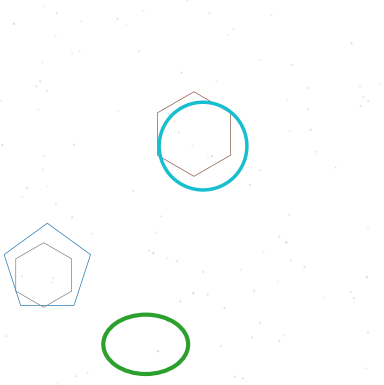[{"shape": "pentagon", "thickness": 0.5, "radius": 0.59, "center": [0.123, 0.302]}, {"shape": "oval", "thickness": 3, "radius": 0.55, "center": [0.379, 0.106]}, {"shape": "hexagon", "thickness": 0.5, "radius": 0.55, "center": [0.504, 0.652]}, {"shape": "hexagon", "thickness": 0.5, "radius": 0.42, "center": [0.113, 0.286]}, {"shape": "circle", "thickness": 2.5, "radius": 0.57, "center": [0.527, 0.621]}]